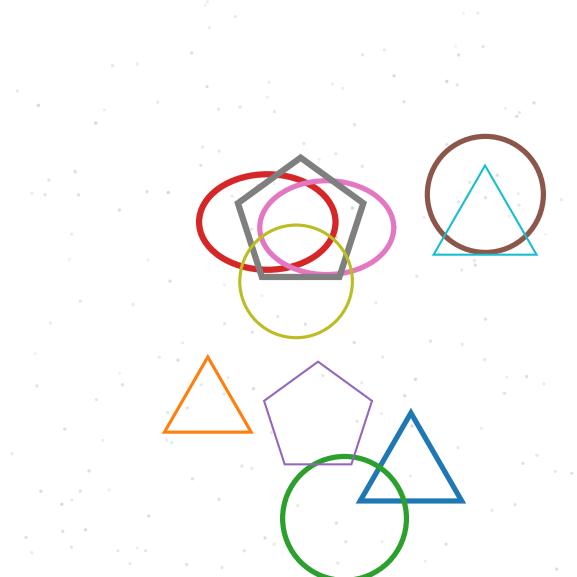[{"shape": "triangle", "thickness": 2.5, "radius": 0.51, "center": [0.712, 0.182]}, {"shape": "triangle", "thickness": 1.5, "radius": 0.43, "center": [0.36, 0.294]}, {"shape": "circle", "thickness": 2.5, "radius": 0.54, "center": [0.597, 0.102]}, {"shape": "oval", "thickness": 3, "radius": 0.59, "center": [0.463, 0.615]}, {"shape": "pentagon", "thickness": 1, "radius": 0.49, "center": [0.551, 0.275]}, {"shape": "circle", "thickness": 2.5, "radius": 0.5, "center": [0.84, 0.662]}, {"shape": "oval", "thickness": 2.5, "radius": 0.58, "center": [0.566, 0.605]}, {"shape": "pentagon", "thickness": 3, "radius": 0.57, "center": [0.521, 0.612]}, {"shape": "circle", "thickness": 1.5, "radius": 0.49, "center": [0.513, 0.512]}, {"shape": "triangle", "thickness": 1, "radius": 0.51, "center": [0.84, 0.61]}]